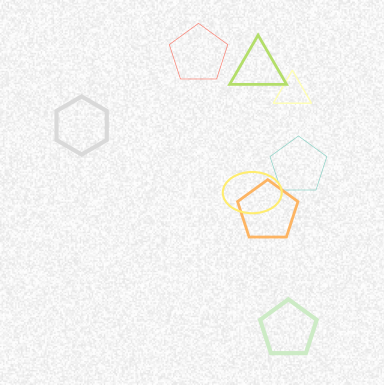[{"shape": "pentagon", "thickness": 0.5, "radius": 0.39, "center": [0.775, 0.569]}, {"shape": "triangle", "thickness": 1, "radius": 0.29, "center": [0.759, 0.76]}, {"shape": "pentagon", "thickness": 0.5, "radius": 0.4, "center": [0.516, 0.859]}, {"shape": "pentagon", "thickness": 2, "radius": 0.41, "center": [0.695, 0.451]}, {"shape": "triangle", "thickness": 2, "radius": 0.43, "center": [0.67, 0.823]}, {"shape": "hexagon", "thickness": 3, "radius": 0.38, "center": [0.212, 0.674]}, {"shape": "pentagon", "thickness": 3, "radius": 0.39, "center": [0.749, 0.145]}, {"shape": "oval", "thickness": 1.5, "radius": 0.38, "center": [0.655, 0.5]}]